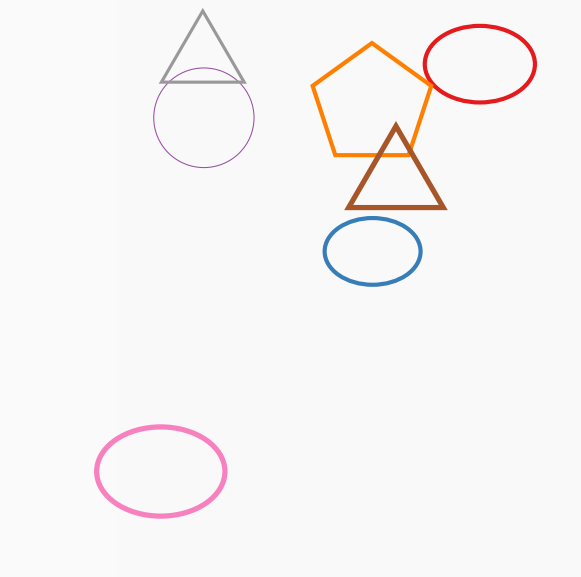[{"shape": "oval", "thickness": 2, "radius": 0.47, "center": [0.826, 0.888]}, {"shape": "oval", "thickness": 2, "radius": 0.41, "center": [0.641, 0.564]}, {"shape": "circle", "thickness": 0.5, "radius": 0.43, "center": [0.351, 0.795]}, {"shape": "pentagon", "thickness": 2, "radius": 0.54, "center": [0.64, 0.817]}, {"shape": "triangle", "thickness": 2.5, "radius": 0.47, "center": [0.681, 0.687]}, {"shape": "oval", "thickness": 2.5, "radius": 0.55, "center": [0.277, 0.183]}, {"shape": "triangle", "thickness": 1.5, "radius": 0.41, "center": [0.349, 0.898]}]